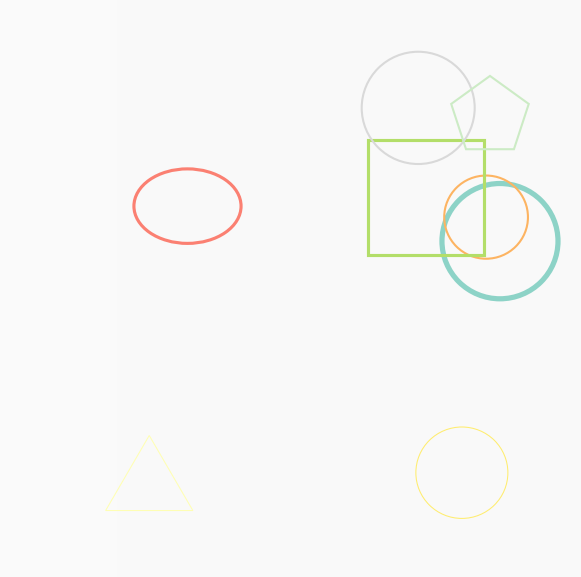[{"shape": "circle", "thickness": 2.5, "radius": 0.5, "center": [0.86, 0.582]}, {"shape": "triangle", "thickness": 0.5, "radius": 0.43, "center": [0.257, 0.158]}, {"shape": "oval", "thickness": 1.5, "radius": 0.46, "center": [0.323, 0.642]}, {"shape": "circle", "thickness": 1, "radius": 0.36, "center": [0.836, 0.623]}, {"shape": "square", "thickness": 1.5, "radius": 0.5, "center": [0.733, 0.656]}, {"shape": "circle", "thickness": 1, "radius": 0.49, "center": [0.719, 0.812]}, {"shape": "pentagon", "thickness": 1, "radius": 0.35, "center": [0.843, 0.798]}, {"shape": "circle", "thickness": 0.5, "radius": 0.4, "center": [0.795, 0.181]}]